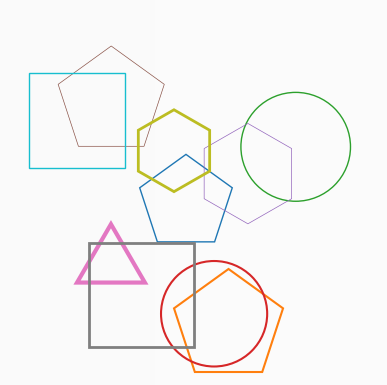[{"shape": "pentagon", "thickness": 1, "radius": 0.63, "center": [0.48, 0.473]}, {"shape": "pentagon", "thickness": 1.5, "radius": 0.74, "center": [0.59, 0.153]}, {"shape": "circle", "thickness": 1, "radius": 0.71, "center": [0.763, 0.619]}, {"shape": "circle", "thickness": 1.5, "radius": 0.68, "center": [0.553, 0.185]}, {"shape": "hexagon", "thickness": 0.5, "radius": 0.65, "center": [0.64, 0.549]}, {"shape": "pentagon", "thickness": 0.5, "radius": 0.72, "center": [0.287, 0.736]}, {"shape": "triangle", "thickness": 3, "radius": 0.51, "center": [0.286, 0.317]}, {"shape": "square", "thickness": 2, "radius": 0.68, "center": [0.365, 0.233]}, {"shape": "hexagon", "thickness": 2, "radius": 0.53, "center": [0.449, 0.609]}, {"shape": "square", "thickness": 1, "radius": 0.62, "center": [0.199, 0.688]}]